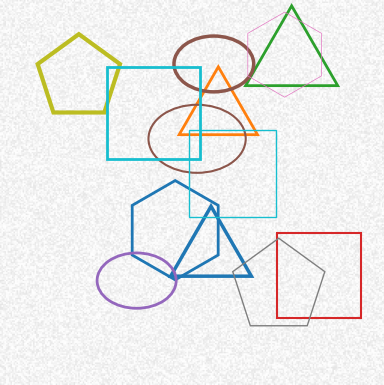[{"shape": "hexagon", "thickness": 2, "radius": 0.64, "center": [0.455, 0.402]}, {"shape": "triangle", "thickness": 2.5, "radius": 0.6, "center": [0.548, 0.343]}, {"shape": "triangle", "thickness": 2, "radius": 0.59, "center": [0.567, 0.709]}, {"shape": "triangle", "thickness": 2, "radius": 0.69, "center": [0.758, 0.847]}, {"shape": "square", "thickness": 1.5, "radius": 0.55, "center": [0.829, 0.284]}, {"shape": "oval", "thickness": 2, "radius": 0.51, "center": [0.355, 0.271]}, {"shape": "oval", "thickness": 2.5, "radius": 0.52, "center": [0.555, 0.834]}, {"shape": "oval", "thickness": 1.5, "radius": 0.63, "center": [0.512, 0.64]}, {"shape": "hexagon", "thickness": 0.5, "radius": 0.55, "center": [0.739, 0.858]}, {"shape": "pentagon", "thickness": 1, "radius": 0.63, "center": [0.724, 0.256]}, {"shape": "pentagon", "thickness": 3, "radius": 0.56, "center": [0.205, 0.799]}, {"shape": "square", "thickness": 1, "radius": 0.56, "center": [0.604, 0.55]}, {"shape": "square", "thickness": 2, "radius": 0.6, "center": [0.399, 0.707]}]